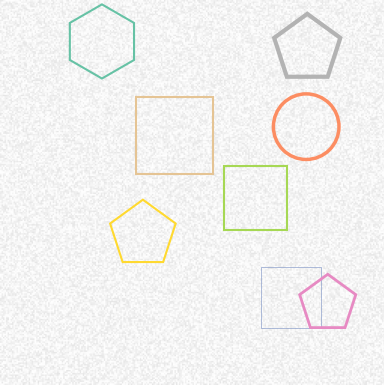[{"shape": "hexagon", "thickness": 1.5, "radius": 0.48, "center": [0.265, 0.892]}, {"shape": "circle", "thickness": 2.5, "radius": 0.43, "center": [0.795, 0.671]}, {"shape": "square", "thickness": 0.5, "radius": 0.4, "center": [0.756, 0.228]}, {"shape": "pentagon", "thickness": 2, "radius": 0.38, "center": [0.851, 0.211]}, {"shape": "square", "thickness": 1.5, "radius": 0.41, "center": [0.664, 0.485]}, {"shape": "pentagon", "thickness": 1.5, "radius": 0.45, "center": [0.371, 0.392]}, {"shape": "square", "thickness": 1.5, "radius": 0.5, "center": [0.453, 0.649]}, {"shape": "pentagon", "thickness": 3, "radius": 0.45, "center": [0.798, 0.874]}]